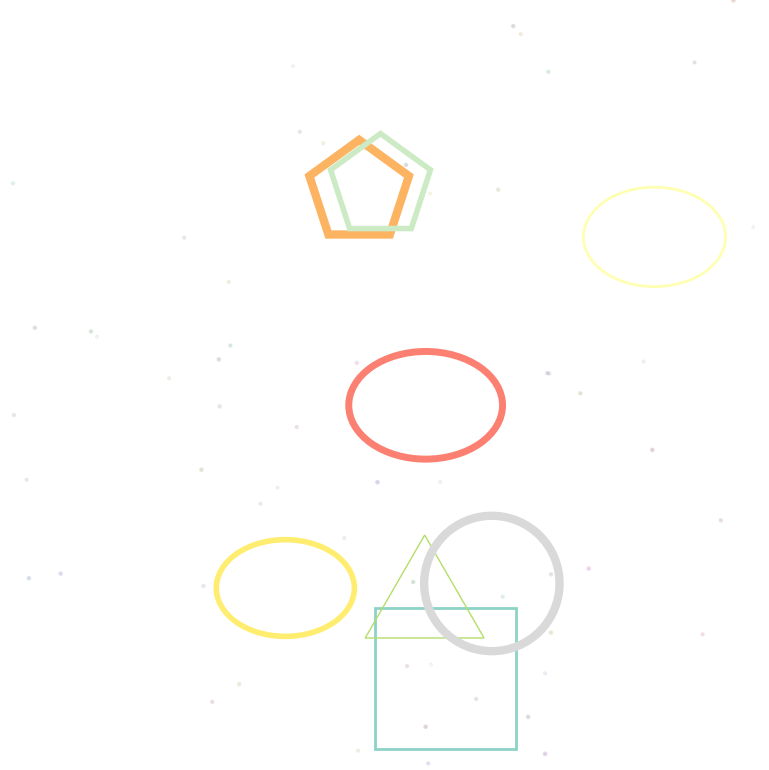[{"shape": "square", "thickness": 1, "radius": 0.46, "center": [0.578, 0.119]}, {"shape": "oval", "thickness": 1, "radius": 0.46, "center": [0.85, 0.692]}, {"shape": "oval", "thickness": 2.5, "radius": 0.5, "center": [0.553, 0.474]}, {"shape": "pentagon", "thickness": 3, "radius": 0.34, "center": [0.466, 0.75]}, {"shape": "triangle", "thickness": 0.5, "radius": 0.45, "center": [0.552, 0.216]}, {"shape": "circle", "thickness": 3, "radius": 0.44, "center": [0.639, 0.242]}, {"shape": "pentagon", "thickness": 2, "radius": 0.34, "center": [0.494, 0.758]}, {"shape": "oval", "thickness": 2, "radius": 0.45, "center": [0.371, 0.236]}]